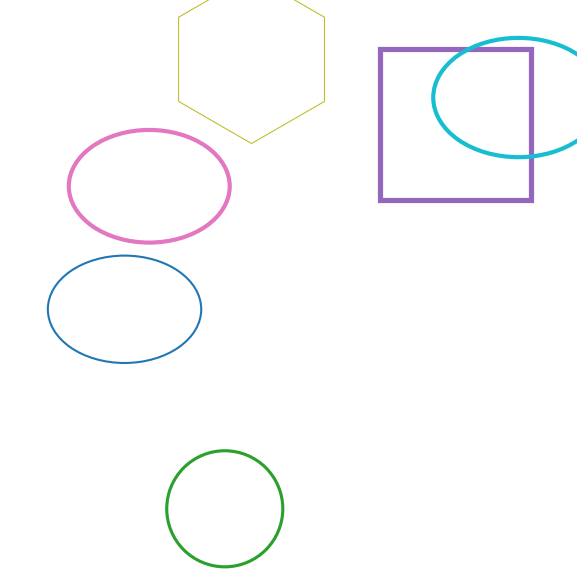[{"shape": "oval", "thickness": 1, "radius": 0.66, "center": [0.216, 0.464]}, {"shape": "circle", "thickness": 1.5, "radius": 0.5, "center": [0.389, 0.118]}, {"shape": "square", "thickness": 2.5, "radius": 0.65, "center": [0.788, 0.784]}, {"shape": "oval", "thickness": 2, "radius": 0.7, "center": [0.258, 0.677]}, {"shape": "hexagon", "thickness": 0.5, "radius": 0.73, "center": [0.436, 0.896]}, {"shape": "oval", "thickness": 2, "radius": 0.74, "center": [0.898, 0.83]}]